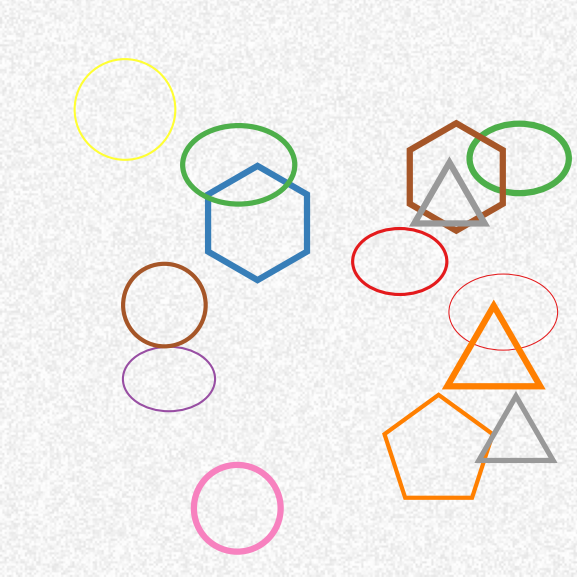[{"shape": "oval", "thickness": 1.5, "radius": 0.41, "center": [0.692, 0.546]}, {"shape": "oval", "thickness": 0.5, "radius": 0.47, "center": [0.871, 0.459]}, {"shape": "hexagon", "thickness": 3, "radius": 0.49, "center": [0.446, 0.613]}, {"shape": "oval", "thickness": 3, "radius": 0.43, "center": [0.899, 0.725]}, {"shape": "oval", "thickness": 2.5, "radius": 0.49, "center": [0.413, 0.714]}, {"shape": "oval", "thickness": 1, "radius": 0.4, "center": [0.293, 0.343]}, {"shape": "pentagon", "thickness": 2, "radius": 0.49, "center": [0.759, 0.217]}, {"shape": "triangle", "thickness": 3, "radius": 0.46, "center": [0.855, 0.377]}, {"shape": "circle", "thickness": 1, "radius": 0.44, "center": [0.216, 0.81]}, {"shape": "hexagon", "thickness": 3, "radius": 0.46, "center": [0.79, 0.693]}, {"shape": "circle", "thickness": 2, "radius": 0.36, "center": [0.285, 0.471]}, {"shape": "circle", "thickness": 3, "radius": 0.38, "center": [0.411, 0.119]}, {"shape": "triangle", "thickness": 2.5, "radius": 0.37, "center": [0.893, 0.239]}, {"shape": "triangle", "thickness": 3, "radius": 0.35, "center": [0.778, 0.647]}]